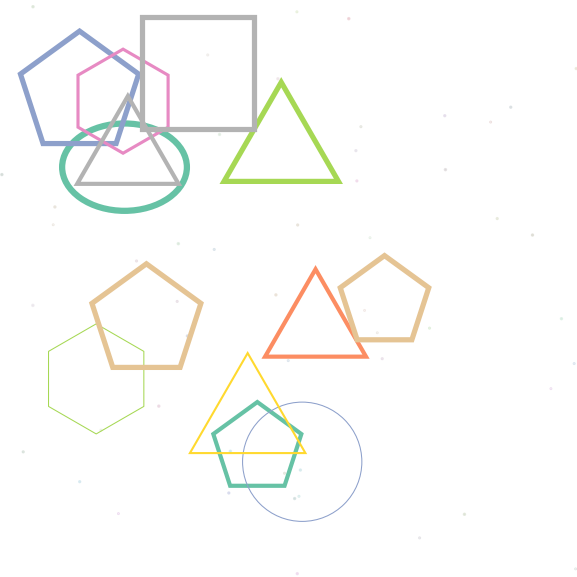[{"shape": "oval", "thickness": 3, "radius": 0.54, "center": [0.216, 0.71]}, {"shape": "pentagon", "thickness": 2, "radius": 0.4, "center": [0.446, 0.223]}, {"shape": "triangle", "thickness": 2, "radius": 0.5, "center": [0.546, 0.432]}, {"shape": "pentagon", "thickness": 2.5, "radius": 0.54, "center": [0.138, 0.838]}, {"shape": "circle", "thickness": 0.5, "radius": 0.52, "center": [0.523, 0.2]}, {"shape": "hexagon", "thickness": 1.5, "radius": 0.45, "center": [0.213, 0.824]}, {"shape": "triangle", "thickness": 2.5, "radius": 0.57, "center": [0.487, 0.742]}, {"shape": "hexagon", "thickness": 0.5, "radius": 0.48, "center": [0.167, 0.343]}, {"shape": "triangle", "thickness": 1, "radius": 0.58, "center": [0.429, 0.272]}, {"shape": "pentagon", "thickness": 2.5, "radius": 0.4, "center": [0.666, 0.476]}, {"shape": "pentagon", "thickness": 2.5, "radius": 0.5, "center": [0.254, 0.443]}, {"shape": "triangle", "thickness": 2, "radius": 0.51, "center": [0.221, 0.731]}, {"shape": "square", "thickness": 2.5, "radius": 0.48, "center": [0.343, 0.872]}]